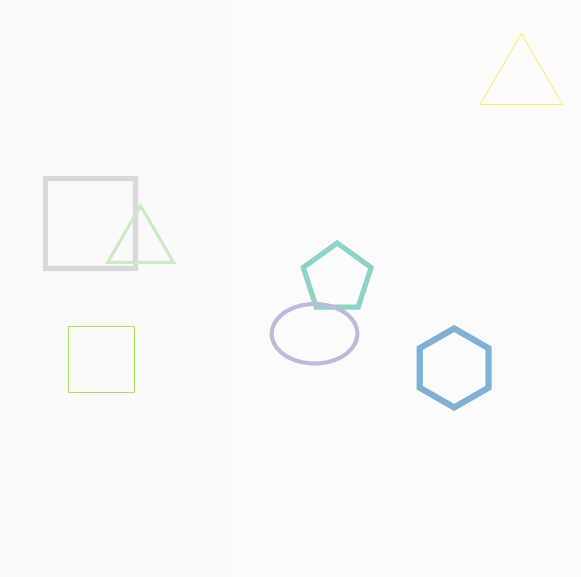[{"shape": "pentagon", "thickness": 2.5, "radius": 0.31, "center": [0.58, 0.517]}, {"shape": "oval", "thickness": 2, "radius": 0.37, "center": [0.541, 0.421]}, {"shape": "hexagon", "thickness": 3, "radius": 0.34, "center": [0.781, 0.362]}, {"shape": "square", "thickness": 0.5, "radius": 0.29, "center": [0.174, 0.377]}, {"shape": "square", "thickness": 2.5, "radius": 0.39, "center": [0.155, 0.613]}, {"shape": "triangle", "thickness": 1.5, "radius": 0.33, "center": [0.242, 0.577]}, {"shape": "triangle", "thickness": 0.5, "radius": 0.41, "center": [0.897, 0.859]}]